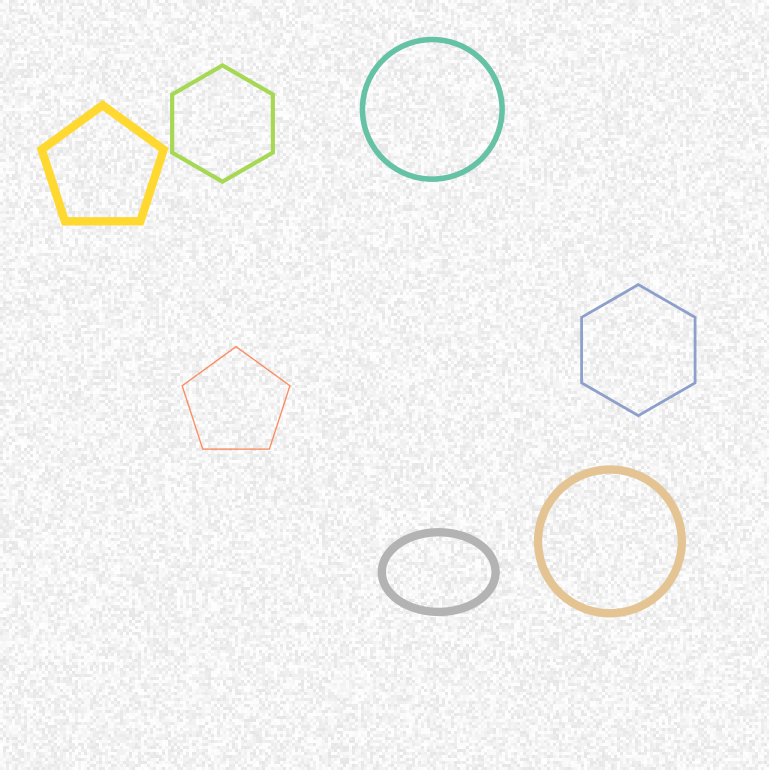[{"shape": "circle", "thickness": 2, "radius": 0.45, "center": [0.561, 0.858]}, {"shape": "pentagon", "thickness": 0.5, "radius": 0.37, "center": [0.307, 0.476]}, {"shape": "hexagon", "thickness": 1, "radius": 0.43, "center": [0.829, 0.545]}, {"shape": "hexagon", "thickness": 1.5, "radius": 0.38, "center": [0.289, 0.84]}, {"shape": "pentagon", "thickness": 3, "radius": 0.42, "center": [0.133, 0.78]}, {"shape": "circle", "thickness": 3, "radius": 0.47, "center": [0.792, 0.297]}, {"shape": "oval", "thickness": 3, "radius": 0.37, "center": [0.57, 0.257]}]